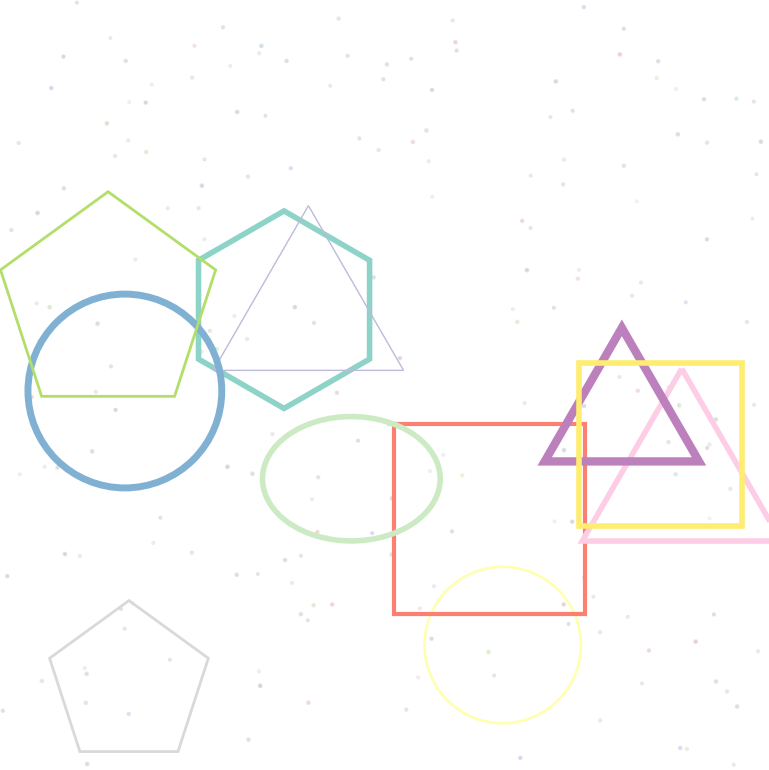[{"shape": "hexagon", "thickness": 2, "radius": 0.64, "center": [0.369, 0.598]}, {"shape": "circle", "thickness": 1, "radius": 0.51, "center": [0.653, 0.162]}, {"shape": "triangle", "thickness": 0.5, "radius": 0.71, "center": [0.401, 0.59]}, {"shape": "square", "thickness": 1.5, "radius": 0.62, "center": [0.636, 0.326]}, {"shape": "circle", "thickness": 2.5, "radius": 0.63, "center": [0.162, 0.492]}, {"shape": "pentagon", "thickness": 1, "radius": 0.73, "center": [0.14, 0.604]}, {"shape": "triangle", "thickness": 2, "radius": 0.75, "center": [0.885, 0.372]}, {"shape": "pentagon", "thickness": 1, "radius": 0.54, "center": [0.167, 0.112]}, {"shape": "triangle", "thickness": 3, "radius": 0.58, "center": [0.808, 0.459]}, {"shape": "oval", "thickness": 2, "radius": 0.58, "center": [0.456, 0.378]}, {"shape": "square", "thickness": 2, "radius": 0.53, "center": [0.858, 0.423]}]